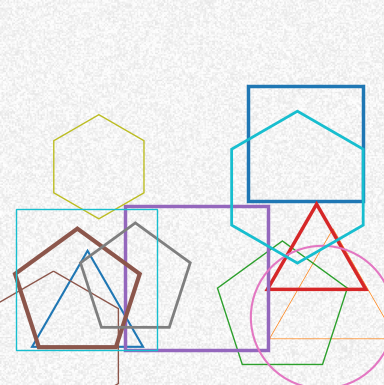[{"shape": "triangle", "thickness": 1.5, "radius": 0.83, "center": [0.227, 0.182]}, {"shape": "square", "thickness": 2.5, "radius": 0.75, "center": [0.794, 0.628]}, {"shape": "triangle", "thickness": 0.5, "radius": 0.95, "center": [0.865, 0.215]}, {"shape": "pentagon", "thickness": 1, "radius": 0.89, "center": [0.734, 0.197]}, {"shape": "triangle", "thickness": 2.5, "radius": 0.74, "center": [0.822, 0.322]}, {"shape": "square", "thickness": 2.5, "radius": 0.93, "center": [0.51, 0.277]}, {"shape": "pentagon", "thickness": 3, "radius": 0.85, "center": [0.201, 0.236]}, {"shape": "hexagon", "thickness": 1, "radius": 0.97, "center": [0.139, 0.101]}, {"shape": "circle", "thickness": 1.5, "radius": 0.93, "center": [0.837, 0.176]}, {"shape": "pentagon", "thickness": 2, "radius": 0.75, "center": [0.352, 0.271]}, {"shape": "hexagon", "thickness": 1, "radius": 0.68, "center": [0.257, 0.567]}, {"shape": "hexagon", "thickness": 2, "radius": 0.99, "center": [0.773, 0.514]}, {"shape": "square", "thickness": 1, "radius": 0.91, "center": [0.225, 0.274]}]